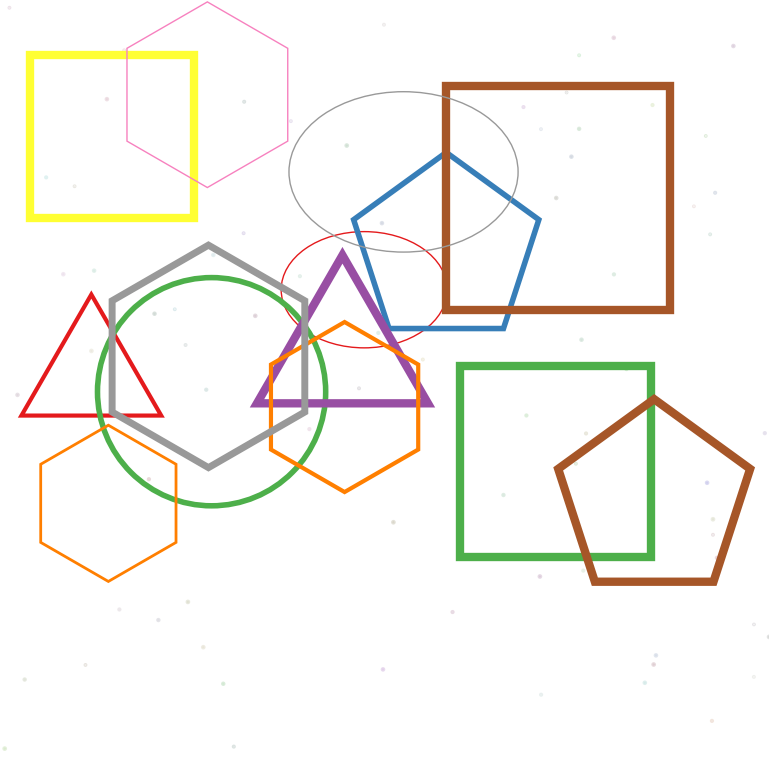[{"shape": "triangle", "thickness": 1.5, "radius": 0.52, "center": [0.119, 0.513]}, {"shape": "oval", "thickness": 0.5, "radius": 0.54, "center": [0.473, 0.624]}, {"shape": "pentagon", "thickness": 2, "radius": 0.63, "center": [0.58, 0.676]}, {"shape": "square", "thickness": 3, "radius": 0.62, "center": [0.721, 0.401]}, {"shape": "circle", "thickness": 2, "radius": 0.74, "center": [0.275, 0.491]}, {"shape": "triangle", "thickness": 3, "radius": 0.64, "center": [0.445, 0.54]}, {"shape": "hexagon", "thickness": 1, "radius": 0.51, "center": [0.141, 0.346]}, {"shape": "hexagon", "thickness": 1.5, "radius": 0.55, "center": [0.448, 0.471]}, {"shape": "square", "thickness": 3, "radius": 0.53, "center": [0.145, 0.822]}, {"shape": "pentagon", "thickness": 3, "radius": 0.66, "center": [0.85, 0.351]}, {"shape": "square", "thickness": 3, "radius": 0.73, "center": [0.724, 0.743]}, {"shape": "hexagon", "thickness": 0.5, "radius": 0.6, "center": [0.269, 0.877]}, {"shape": "oval", "thickness": 0.5, "radius": 0.74, "center": [0.524, 0.777]}, {"shape": "hexagon", "thickness": 2.5, "radius": 0.72, "center": [0.271, 0.537]}]